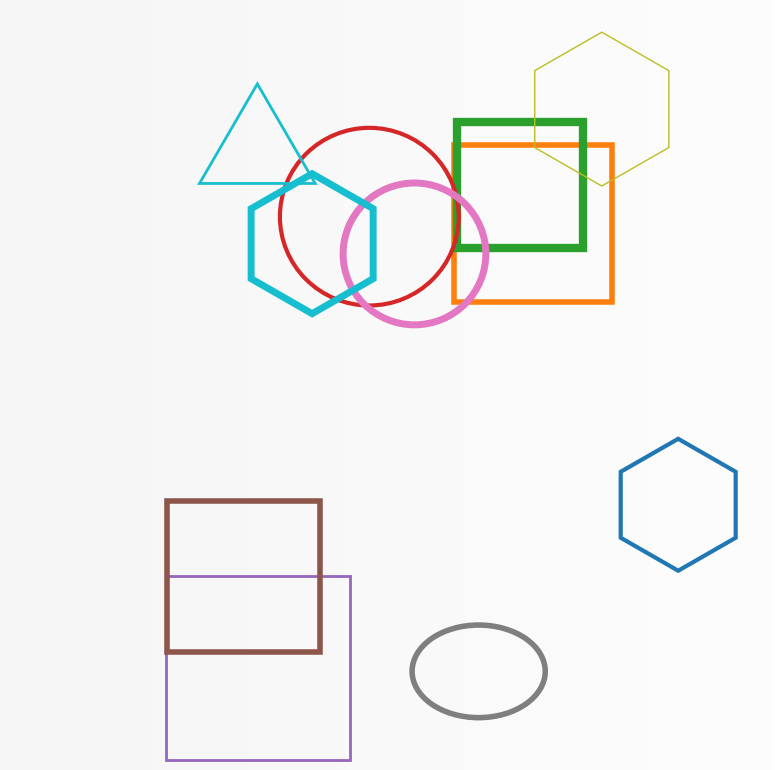[{"shape": "hexagon", "thickness": 1.5, "radius": 0.43, "center": [0.875, 0.344]}, {"shape": "square", "thickness": 2, "radius": 0.51, "center": [0.688, 0.709]}, {"shape": "square", "thickness": 3, "radius": 0.41, "center": [0.671, 0.76]}, {"shape": "circle", "thickness": 1.5, "radius": 0.58, "center": [0.477, 0.719]}, {"shape": "square", "thickness": 1, "radius": 0.6, "center": [0.333, 0.132]}, {"shape": "square", "thickness": 2, "radius": 0.49, "center": [0.314, 0.251]}, {"shape": "circle", "thickness": 2.5, "radius": 0.46, "center": [0.535, 0.67]}, {"shape": "oval", "thickness": 2, "radius": 0.43, "center": [0.618, 0.128]}, {"shape": "hexagon", "thickness": 0.5, "radius": 0.5, "center": [0.777, 0.858]}, {"shape": "triangle", "thickness": 1, "radius": 0.43, "center": [0.332, 0.805]}, {"shape": "hexagon", "thickness": 2.5, "radius": 0.45, "center": [0.403, 0.684]}]